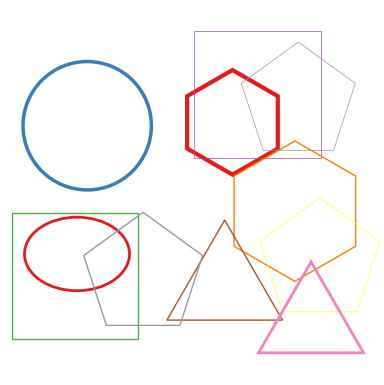[{"shape": "oval", "thickness": 2, "radius": 0.68, "center": [0.2, 0.34]}, {"shape": "hexagon", "thickness": 3, "radius": 0.68, "center": [0.604, 0.682]}, {"shape": "circle", "thickness": 2.5, "radius": 0.83, "center": [0.227, 0.673]}, {"shape": "square", "thickness": 1, "radius": 0.82, "center": [0.194, 0.283]}, {"shape": "square", "thickness": 0.5, "radius": 0.83, "center": [0.668, 0.754]}, {"shape": "hexagon", "thickness": 1, "radius": 0.91, "center": [0.766, 0.452]}, {"shape": "pentagon", "thickness": 0.5, "radius": 0.82, "center": [0.831, 0.323]}, {"shape": "triangle", "thickness": 1, "radius": 0.87, "center": [0.584, 0.255]}, {"shape": "triangle", "thickness": 2, "radius": 0.79, "center": [0.808, 0.162]}, {"shape": "pentagon", "thickness": 1, "radius": 0.81, "center": [0.372, 0.286]}, {"shape": "pentagon", "thickness": 0.5, "radius": 0.78, "center": [0.775, 0.735]}]